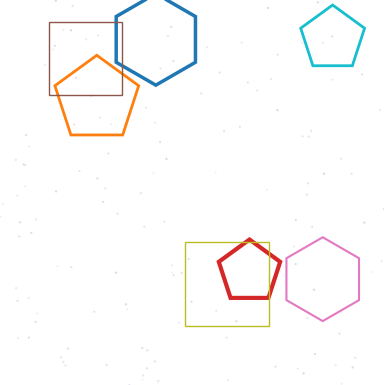[{"shape": "hexagon", "thickness": 2.5, "radius": 0.59, "center": [0.405, 0.898]}, {"shape": "pentagon", "thickness": 2, "radius": 0.57, "center": [0.251, 0.742]}, {"shape": "pentagon", "thickness": 3, "radius": 0.42, "center": [0.648, 0.294]}, {"shape": "square", "thickness": 1, "radius": 0.48, "center": [0.222, 0.848]}, {"shape": "hexagon", "thickness": 1.5, "radius": 0.54, "center": [0.838, 0.275]}, {"shape": "square", "thickness": 1, "radius": 0.55, "center": [0.59, 0.262]}, {"shape": "pentagon", "thickness": 2, "radius": 0.44, "center": [0.864, 0.9]}]